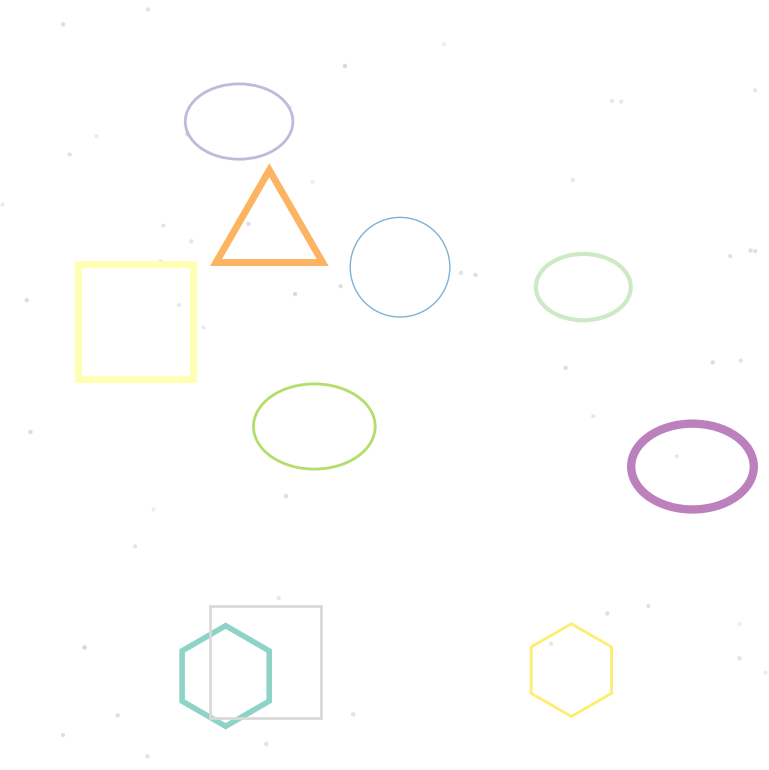[{"shape": "hexagon", "thickness": 2, "radius": 0.33, "center": [0.293, 0.122]}, {"shape": "square", "thickness": 2.5, "radius": 0.37, "center": [0.176, 0.583]}, {"shape": "oval", "thickness": 1, "radius": 0.35, "center": [0.31, 0.842]}, {"shape": "circle", "thickness": 0.5, "radius": 0.32, "center": [0.52, 0.653]}, {"shape": "triangle", "thickness": 2.5, "radius": 0.4, "center": [0.35, 0.699]}, {"shape": "oval", "thickness": 1, "radius": 0.4, "center": [0.408, 0.446]}, {"shape": "square", "thickness": 1, "radius": 0.36, "center": [0.345, 0.14]}, {"shape": "oval", "thickness": 3, "radius": 0.4, "center": [0.899, 0.394]}, {"shape": "oval", "thickness": 1.5, "radius": 0.31, "center": [0.758, 0.627]}, {"shape": "hexagon", "thickness": 1, "radius": 0.3, "center": [0.742, 0.13]}]